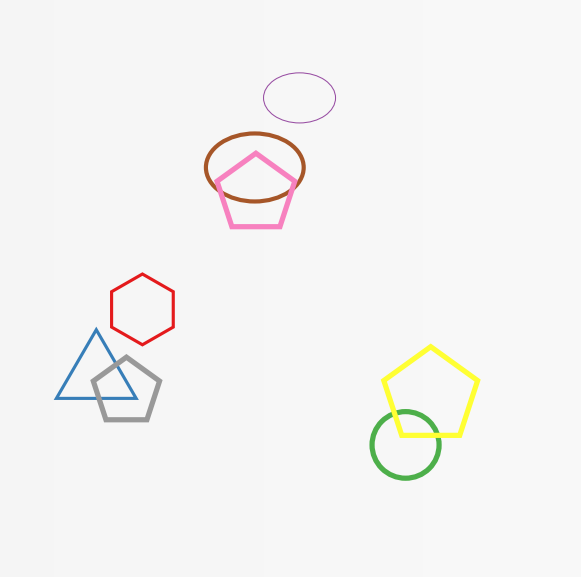[{"shape": "hexagon", "thickness": 1.5, "radius": 0.31, "center": [0.245, 0.463]}, {"shape": "triangle", "thickness": 1.5, "radius": 0.4, "center": [0.166, 0.349]}, {"shape": "circle", "thickness": 2.5, "radius": 0.29, "center": [0.698, 0.229]}, {"shape": "oval", "thickness": 0.5, "radius": 0.31, "center": [0.515, 0.83]}, {"shape": "pentagon", "thickness": 2.5, "radius": 0.42, "center": [0.741, 0.314]}, {"shape": "oval", "thickness": 2, "radius": 0.42, "center": [0.438, 0.709]}, {"shape": "pentagon", "thickness": 2.5, "radius": 0.35, "center": [0.44, 0.663]}, {"shape": "pentagon", "thickness": 2.5, "radius": 0.3, "center": [0.218, 0.321]}]